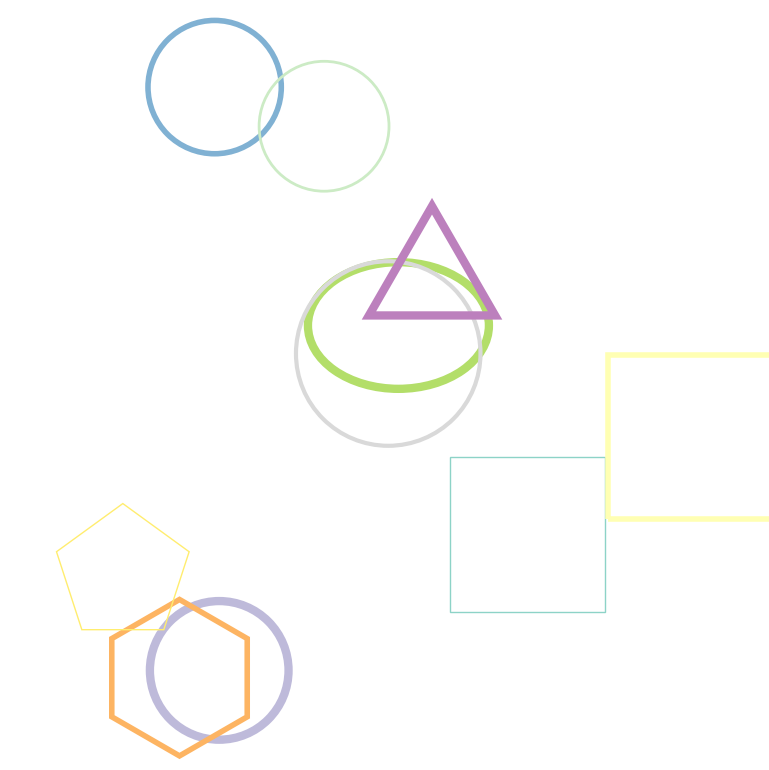[{"shape": "square", "thickness": 0.5, "radius": 0.51, "center": [0.685, 0.306]}, {"shape": "square", "thickness": 2, "radius": 0.53, "center": [0.896, 0.433]}, {"shape": "circle", "thickness": 3, "radius": 0.45, "center": [0.285, 0.129]}, {"shape": "circle", "thickness": 2, "radius": 0.43, "center": [0.279, 0.887]}, {"shape": "hexagon", "thickness": 2, "radius": 0.51, "center": [0.233, 0.12]}, {"shape": "oval", "thickness": 3, "radius": 0.59, "center": [0.517, 0.577]}, {"shape": "circle", "thickness": 1.5, "radius": 0.6, "center": [0.504, 0.541]}, {"shape": "triangle", "thickness": 3, "radius": 0.47, "center": [0.561, 0.638]}, {"shape": "circle", "thickness": 1, "radius": 0.42, "center": [0.421, 0.836]}, {"shape": "pentagon", "thickness": 0.5, "radius": 0.45, "center": [0.16, 0.255]}]